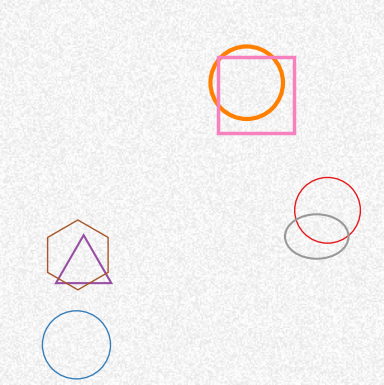[{"shape": "circle", "thickness": 1, "radius": 0.43, "center": [0.851, 0.454]}, {"shape": "circle", "thickness": 1, "radius": 0.44, "center": [0.199, 0.104]}, {"shape": "triangle", "thickness": 1.5, "radius": 0.42, "center": [0.217, 0.306]}, {"shape": "circle", "thickness": 3, "radius": 0.47, "center": [0.641, 0.785]}, {"shape": "hexagon", "thickness": 1, "radius": 0.45, "center": [0.202, 0.338]}, {"shape": "square", "thickness": 2.5, "radius": 0.49, "center": [0.664, 0.753]}, {"shape": "oval", "thickness": 1.5, "radius": 0.41, "center": [0.823, 0.386]}]